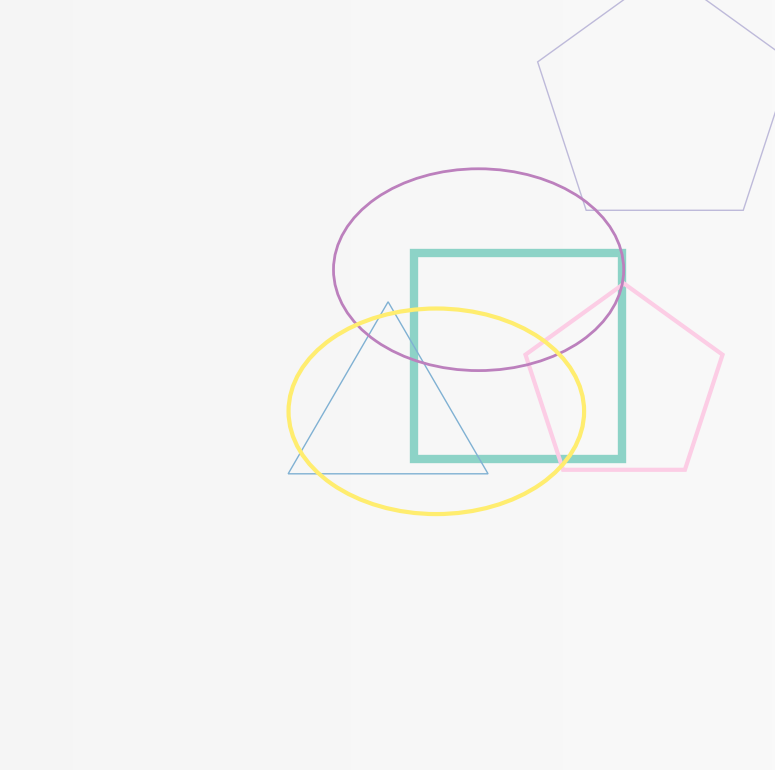[{"shape": "square", "thickness": 3, "radius": 0.67, "center": [0.668, 0.537]}, {"shape": "pentagon", "thickness": 0.5, "radius": 0.86, "center": [0.858, 0.866]}, {"shape": "triangle", "thickness": 0.5, "radius": 0.74, "center": [0.501, 0.459]}, {"shape": "pentagon", "thickness": 1.5, "radius": 0.67, "center": [0.805, 0.498]}, {"shape": "oval", "thickness": 1, "radius": 0.94, "center": [0.618, 0.65]}, {"shape": "oval", "thickness": 1.5, "radius": 0.95, "center": [0.563, 0.466]}]